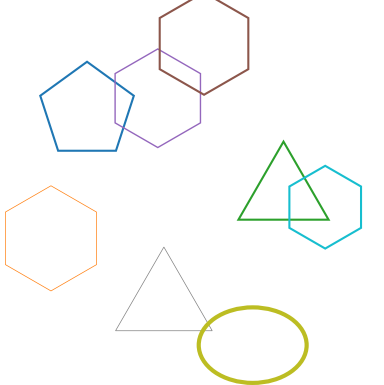[{"shape": "pentagon", "thickness": 1.5, "radius": 0.64, "center": [0.226, 0.712]}, {"shape": "hexagon", "thickness": 0.5, "radius": 0.68, "center": [0.132, 0.381]}, {"shape": "triangle", "thickness": 1.5, "radius": 0.68, "center": [0.736, 0.497]}, {"shape": "hexagon", "thickness": 1, "radius": 0.64, "center": [0.41, 0.745]}, {"shape": "hexagon", "thickness": 1.5, "radius": 0.66, "center": [0.53, 0.887]}, {"shape": "triangle", "thickness": 0.5, "radius": 0.72, "center": [0.426, 0.213]}, {"shape": "oval", "thickness": 3, "radius": 0.7, "center": [0.656, 0.104]}, {"shape": "hexagon", "thickness": 1.5, "radius": 0.54, "center": [0.845, 0.462]}]